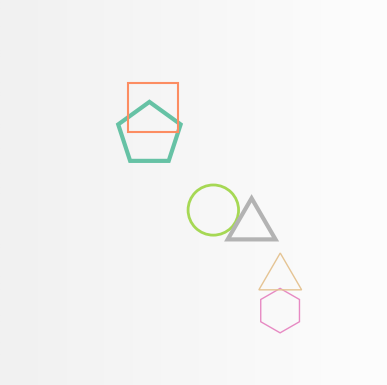[{"shape": "pentagon", "thickness": 3, "radius": 0.42, "center": [0.386, 0.651]}, {"shape": "square", "thickness": 1.5, "radius": 0.32, "center": [0.395, 0.721]}, {"shape": "hexagon", "thickness": 1, "radius": 0.29, "center": [0.723, 0.193]}, {"shape": "circle", "thickness": 2, "radius": 0.33, "center": [0.551, 0.454]}, {"shape": "triangle", "thickness": 1, "radius": 0.32, "center": [0.723, 0.279]}, {"shape": "triangle", "thickness": 3, "radius": 0.36, "center": [0.649, 0.414]}]